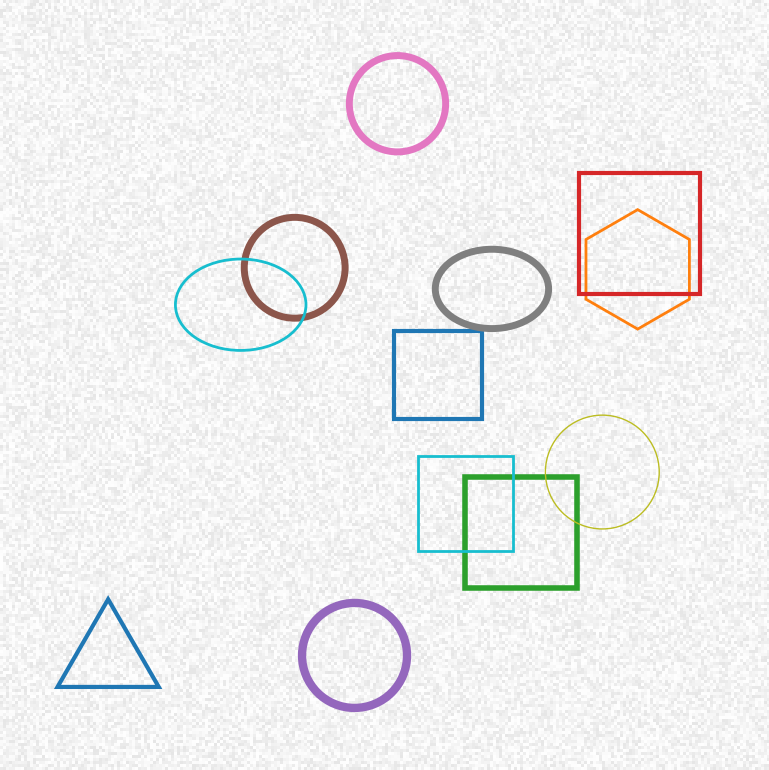[{"shape": "square", "thickness": 1.5, "radius": 0.29, "center": [0.568, 0.513]}, {"shape": "triangle", "thickness": 1.5, "radius": 0.38, "center": [0.14, 0.146]}, {"shape": "hexagon", "thickness": 1, "radius": 0.39, "center": [0.828, 0.65]}, {"shape": "square", "thickness": 2, "radius": 0.36, "center": [0.677, 0.308]}, {"shape": "square", "thickness": 1.5, "radius": 0.39, "center": [0.83, 0.697]}, {"shape": "circle", "thickness": 3, "radius": 0.34, "center": [0.46, 0.149]}, {"shape": "circle", "thickness": 2.5, "radius": 0.33, "center": [0.383, 0.652]}, {"shape": "circle", "thickness": 2.5, "radius": 0.31, "center": [0.516, 0.865]}, {"shape": "oval", "thickness": 2.5, "radius": 0.37, "center": [0.639, 0.625]}, {"shape": "circle", "thickness": 0.5, "radius": 0.37, "center": [0.782, 0.387]}, {"shape": "oval", "thickness": 1, "radius": 0.42, "center": [0.313, 0.604]}, {"shape": "square", "thickness": 1, "radius": 0.31, "center": [0.605, 0.346]}]